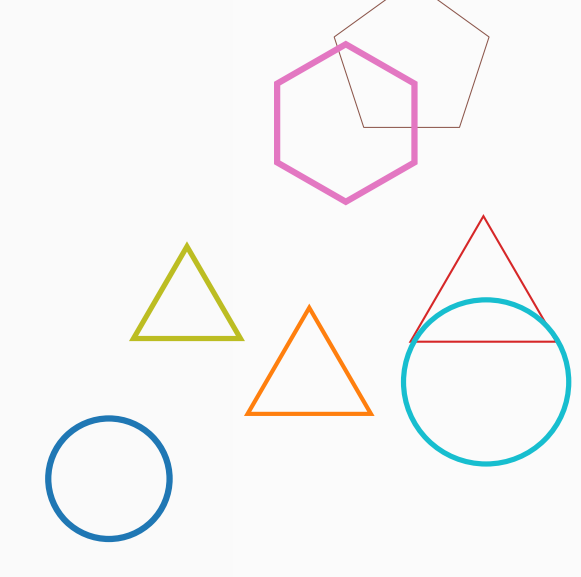[{"shape": "circle", "thickness": 3, "radius": 0.52, "center": [0.187, 0.17]}, {"shape": "triangle", "thickness": 2, "radius": 0.61, "center": [0.532, 0.344]}, {"shape": "triangle", "thickness": 1, "radius": 0.72, "center": [0.832, 0.48]}, {"shape": "pentagon", "thickness": 0.5, "radius": 0.7, "center": [0.708, 0.892]}, {"shape": "hexagon", "thickness": 3, "radius": 0.68, "center": [0.595, 0.786]}, {"shape": "triangle", "thickness": 2.5, "radius": 0.53, "center": [0.322, 0.466]}, {"shape": "circle", "thickness": 2.5, "radius": 0.71, "center": [0.836, 0.338]}]